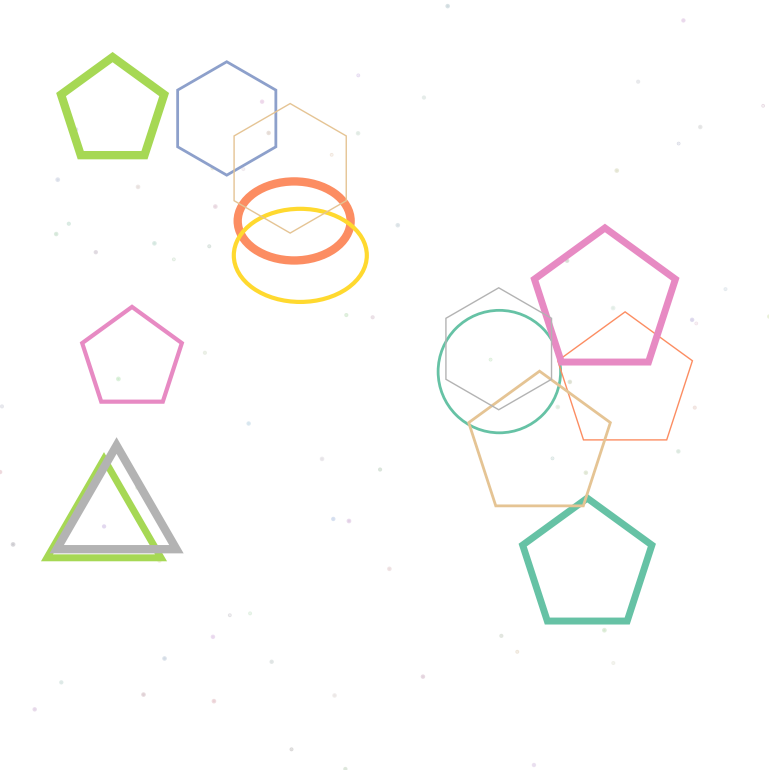[{"shape": "pentagon", "thickness": 2.5, "radius": 0.44, "center": [0.763, 0.265]}, {"shape": "circle", "thickness": 1, "radius": 0.4, "center": [0.649, 0.517]}, {"shape": "oval", "thickness": 3, "radius": 0.37, "center": [0.382, 0.713]}, {"shape": "pentagon", "thickness": 0.5, "radius": 0.46, "center": [0.812, 0.503]}, {"shape": "hexagon", "thickness": 1, "radius": 0.37, "center": [0.294, 0.846]}, {"shape": "pentagon", "thickness": 1.5, "radius": 0.34, "center": [0.171, 0.533]}, {"shape": "pentagon", "thickness": 2.5, "radius": 0.48, "center": [0.786, 0.608]}, {"shape": "pentagon", "thickness": 3, "radius": 0.35, "center": [0.146, 0.855]}, {"shape": "triangle", "thickness": 2.5, "radius": 0.43, "center": [0.135, 0.318]}, {"shape": "oval", "thickness": 1.5, "radius": 0.43, "center": [0.39, 0.668]}, {"shape": "pentagon", "thickness": 1, "radius": 0.48, "center": [0.701, 0.421]}, {"shape": "hexagon", "thickness": 0.5, "radius": 0.42, "center": [0.377, 0.781]}, {"shape": "hexagon", "thickness": 0.5, "radius": 0.4, "center": [0.648, 0.547]}, {"shape": "triangle", "thickness": 3, "radius": 0.45, "center": [0.151, 0.332]}]